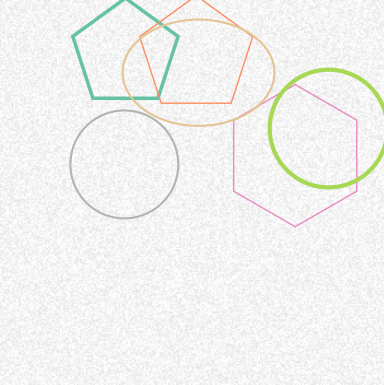[{"shape": "pentagon", "thickness": 2.5, "radius": 0.72, "center": [0.326, 0.861]}, {"shape": "pentagon", "thickness": 1, "radius": 0.77, "center": [0.51, 0.857]}, {"shape": "hexagon", "thickness": 1, "radius": 0.92, "center": [0.767, 0.596]}, {"shape": "circle", "thickness": 3, "radius": 0.76, "center": [0.853, 0.666]}, {"shape": "oval", "thickness": 1.5, "radius": 0.99, "center": [0.516, 0.811]}, {"shape": "circle", "thickness": 1.5, "radius": 0.7, "center": [0.323, 0.573]}]